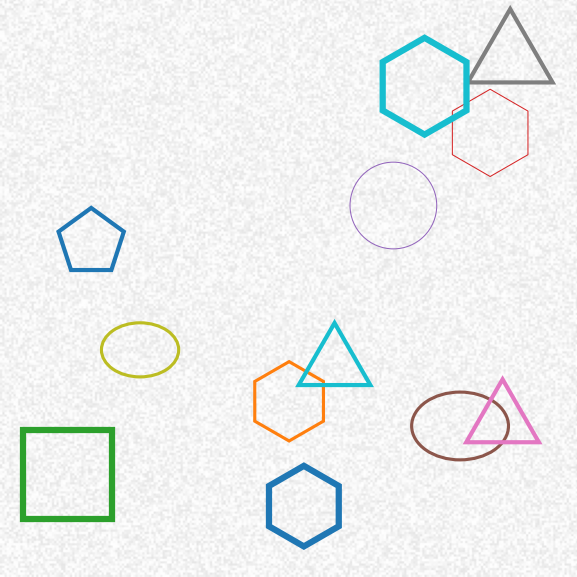[{"shape": "pentagon", "thickness": 2, "radius": 0.3, "center": [0.158, 0.58]}, {"shape": "hexagon", "thickness": 3, "radius": 0.35, "center": [0.526, 0.123]}, {"shape": "hexagon", "thickness": 1.5, "radius": 0.34, "center": [0.501, 0.304]}, {"shape": "square", "thickness": 3, "radius": 0.39, "center": [0.116, 0.177]}, {"shape": "hexagon", "thickness": 0.5, "radius": 0.38, "center": [0.849, 0.769]}, {"shape": "circle", "thickness": 0.5, "radius": 0.38, "center": [0.681, 0.643]}, {"shape": "oval", "thickness": 1.5, "radius": 0.42, "center": [0.797, 0.262]}, {"shape": "triangle", "thickness": 2, "radius": 0.36, "center": [0.87, 0.27]}, {"shape": "triangle", "thickness": 2, "radius": 0.42, "center": [0.883, 0.899]}, {"shape": "oval", "thickness": 1.5, "radius": 0.33, "center": [0.243, 0.393]}, {"shape": "hexagon", "thickness": 3, "radius": 0.42, "center": [0.735, 0.85]}, {"shape": "triangle", "thickness": 2, "radius": 0.36, "center": [0.579, 0.368]}]